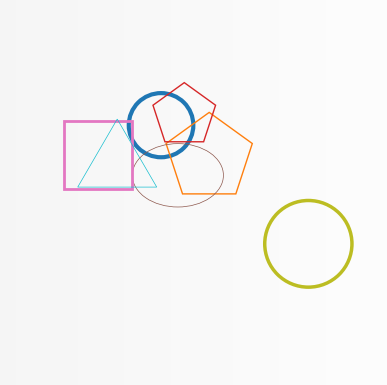[{"shape": "circle", "thickness": 3, "radius": 0.42, "center": [0.416, 0.675]}, {"shape": "pentagon", "thickness": 1, "radius": 0.58, "center": [0.54, 0.591]}, {"shape": "pentagon", "thickness": 1, "radius": 0.42, "center": [0.476, 0.7]}, {"shape": "oval", "thickness": 0.5, "radius": 0.59, "center": [0.459, 0.545]}, {"shape": "square", "thickness": 2, "radius": 0.44, "center": [0.254, 0.598]}, {"shape": "circle", "thickness": 2.5, "radius": 0.56, "center": [0.796, 0.367]}, {"shape": "triangle", "thickness": 0.5, "radius": 0.59, "center": [0.303, 0.573]}]